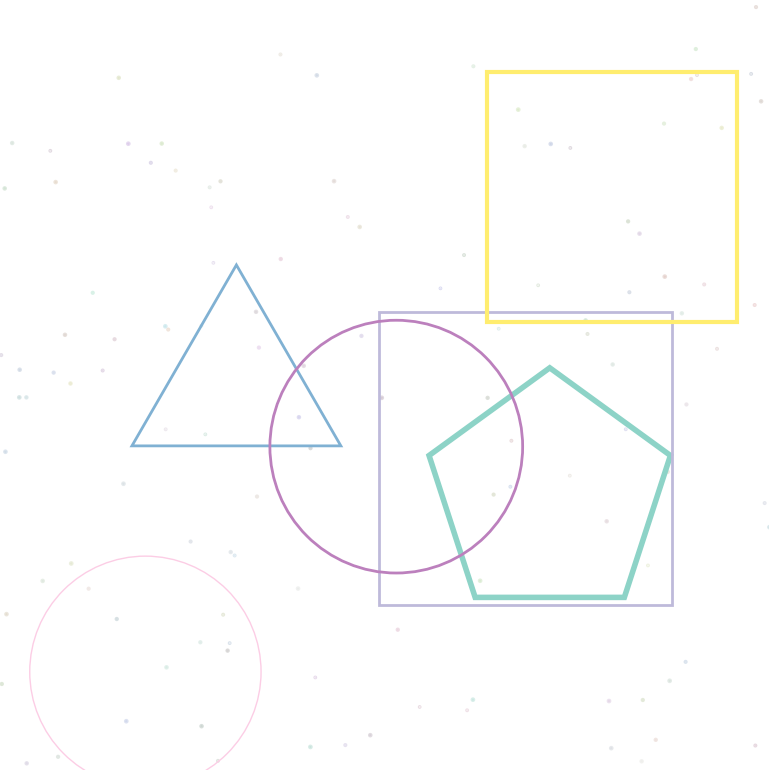[{"shape": "pentagon", "thickness": 2, "radius": 0.82, "center": [0.714, 0.357]}, {"shape": "square", "thickness": 1, "radius": 0.95, "center": [0.682, 0.404]}, {"shape": "triangle", "thickness": 1, "radius": 0.78, "center": [0.307, 0.499]}, {"shape": "circle", "thickness": 0.5, "radius": 0.75, "center": [0.189, 0.128]}, {"shape": "circle", "thickness": 1, "radius": 0.82, "center": [0.515, 0.42]}, {"shape": "square", "thickness": 1.5, "radius": 0.81, "center": [0.795, 0.744]}]